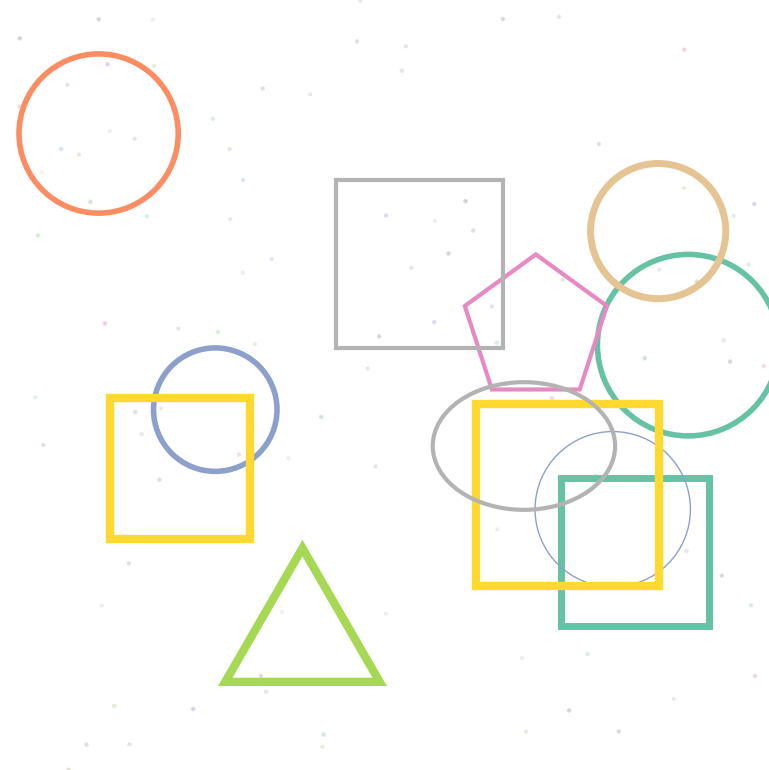[{"shape": "circle", "thickness": 2, "radius": 0.59, "center": [0.894, 0.552]}, {"shape": "square", "thickness": 2.5, "radius": 0.48, "center": [0.825, 0.283]}, {"shape": "circle", "thickness": 2, "radius": 0.52, "center": [0.128, 0.827]}, {"shape": "circle", "thickness": 2, "radius": 0.4, "center": [0.28, 0.468]}, {"shape": "circle", "thickness": 0.5, "radius": 0.5, "center": [0.796, 0.339]}, {"shape": "pentagon", "thickness": 1.5, "radius": 0.48, "center": [0.696, 0.573]}, {"shape": "triangle", "thickness": 3, "radius": 0.58, "center": [0.393, 0.172]}, {"shape": "square", "thickness": 3, "radius": 0.46, "center": [0.234, 0.392]}, {"shape": "square", "thickness": 3, "radius": 0.59, "center": [0.737, 0.357]}, {"shape": "circle", "thickness": 2.5, "radius": 0.44, "center": [0.855, 0.7]}, {"shape": "oval", "thickness": 1.5, "radius": 0.59, "center": [0.68, 0.421]}, {"shape": "square", "thickness": 1.5, "radius": 0.54, "center": [0.545, 0.658]}]